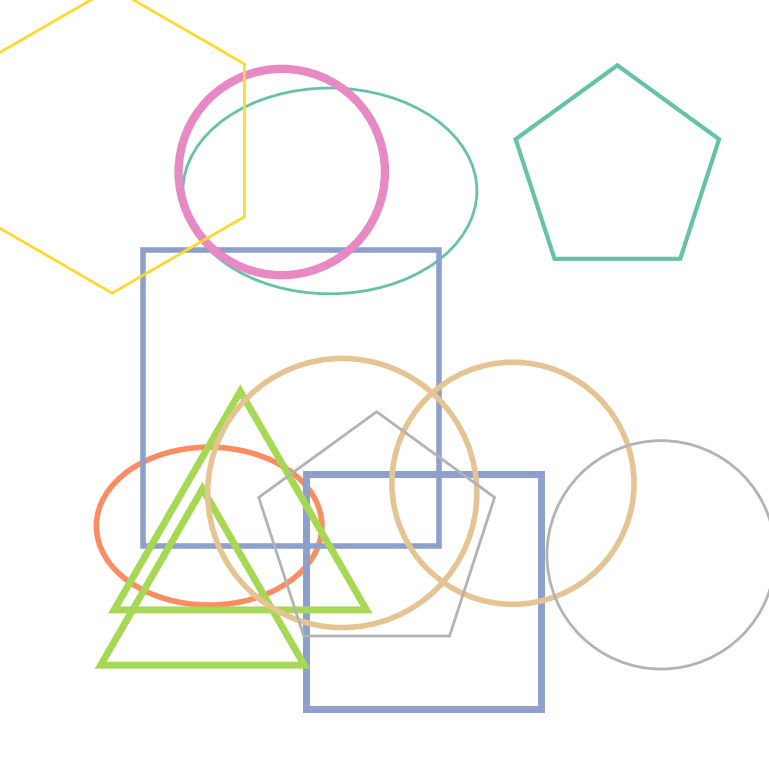[{"shape": "pentagon", "thickness": 1.5, "radius": 0.69, "center": [0.802, 0.776]}, {"shape": "oval", "thickness": 1, "radius": 0.95, "center": [0.428, 0.752]}, {"shape": "oval", "thickness": 2, "radius": 0.73, "center": [0.272, 0.317]}, {"shape": "square", "thickness": 2.5, "radius": 0.76, "center": [0.55, 0.232]}, {"shape": "square", "thickness": 2, "radius": 0.96, "center": [0.378, 0.483]}, {"shape": "circle", "thickness": 3, "radius": 0.67, "center": [0.366, 0.777]}, {"shape": "triangle", "thickness": 2.5, "radius": 0.95, "center": [0.312, 0.303]}, {"shape": "triangle", "thickness": 2.5, "radius": 0.76, "center": [0.263, 0.212]}, {"shape": "hexagon", "thickness": 1, "radius": 0.99, "center": [0.146, 0.818]}, {"shape": "circle", "thickness": 2, "radius": 0.87, "center": [0.445, 0.36]}, {"shape": "circle", "thickness": 2, "radius": 0.79, "center": [0.666, 0.372]}, {"shape": "pentagon", "thickness": 1, "radius": 0.81, "center": [0.489, 0.304]}, {"shape": "circle", "thickness": 1, "radius": 0.74, "center": [0.859, 0.279]}]